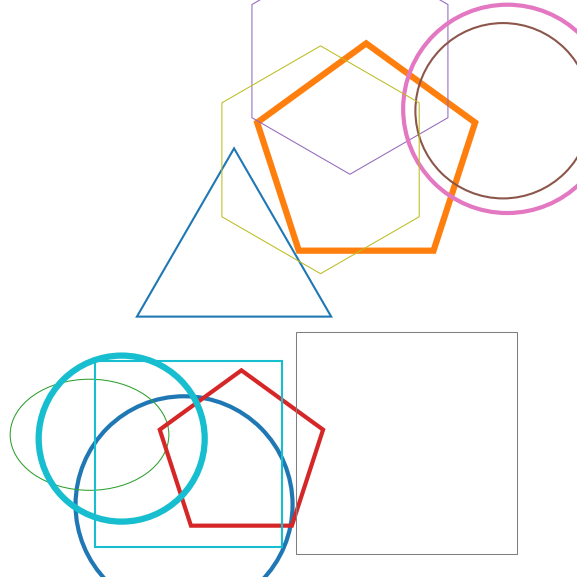[{"shape": "circle", "thickness": 2, "radius": 0.94, "center": [0.319, 0.125]}, {"shape": "triangle", "thickness": 1, "radius": 0.97, "center": [0.405, 0.548]}, {"shape": "pentagon", "thickness": 3, "radius": 0.99, "center": [0.634, 0.726]}, {"shape": "oval", "thickness": 0.5, "radius": 0.69, "center": [0.155, 0.246]}, {"shape": "pentagon", "thickness": 2, "radius": 0.74, "center": [0.418, 0.209]}, {"shape": "hexagon", "thickness": 0.5, "radius": 0.98, "center": [0.606, 0.893]}, {"shape": "circle", "thickness": 1, "radius": 0.76, "center": [0.871, 0.807]}, {"shape": "circle", "thickness": 2, "radius": 0.9, "center": [0.878, 0.811]}, {"shape": "square", "thickness": 0.5, "radius": 0.96, "center": [0.704, 0.232]}, {"shape": "hexagon", "thickness": 0.5, "radius": 0.99, "center": [0.555, 0.722]}, {"shape": "circle", "thickness": 3, "radius": 0.72, "center": [0.211, 0.24]}, {"shape": "square", "thickness": 1, "radius": 0.81, "center": [0.326, 0.213]}]